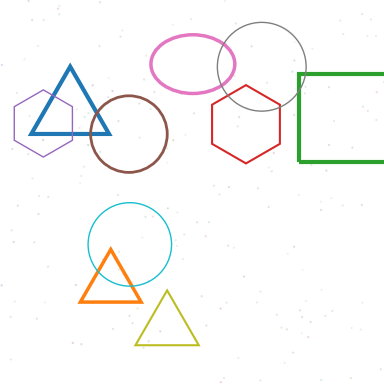[{"shape": "triangle", "thickness": 3, "radius": 0.58, "center": [0.182, 0.71]}, {"shape": "triangle", "thickness": 2.5, "radius": 0.46, "center": [0.288, 0.261]}, {"shape": "square", "thickness": 3, "radius": 0.57, "center": [0.892, 0.694]}, {"shape": "hexagon", "thickness": 1.5, "radius": 0.51, "center": [0.639, 0.677]}, {"shape": "hexagon", "thickness": 1, "radius": 0.44, "center": [0.113, 0.679]}, {"shape": "circle", "thickness": 2, "radius": 0.5, "center": [0.335, 0.652]}, {"shape": "oval", "thickness": 2.5, "radius": 0.54, "center": [0.501, 0.833]}, {"shape": "circle", "thickness": 1, "radius": 0.58, "center": [0.68, 0.827]}, {"shape": "triangle", "thickness": 1.5, "radius": 0.47, "center": [0.434, 0.151]}, {"shape": "circle", "thickness": 1, "radius": 0.54, "center": [0.337, 0.365]}]